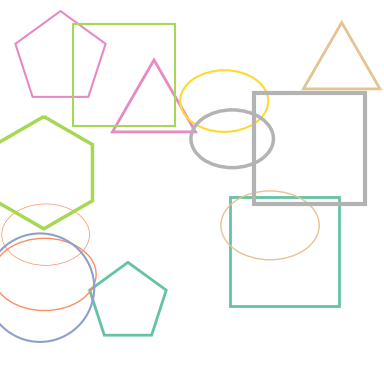[{"shape": "pentagon", "thickness": 2, "radius": 0.52, "center": [0.332, 0.214]}, {"shape": "square", "thickness": 2, "radius": 0.71, "center": [0.738, 0.347]}, {"shape": "oval", "thickness": 1, "radius": 0.67, "center": [0.116, 0.287]}, {"shape": "oval", "thickness": 0.5, "radius": 0.57, "center": [0.119, 0.391]}, {"shape": "circle", "thickness": 1.5, "radius": 0.7, "center": [0.104, 0.253]}, {"shape": "pentagon", "thickness": 1.5, "radius": 0.62, "center": [0.157, 0.848]}, {"shape": "triangle", "thickness": 2, "radius": 0.62, "center": [0.4, 0.72]}, {"shape": "hexagon", "thickness": 2.5, "radius": 0.73, "center": [0.114, 0.551]}, {"shape": "square", "thickness": 1.5, "radius": 0.66, "center": [0.322, 0.806]}, {"shape": "oval", "thickness": 1.5, "radius": 0.57, "center": [0.582, 0.738]}, {"shape": "oval", "thickness": 1, "radius": 0.64, "center": [0.701, 0.415]}, {"shape": "triangle", "thickness": 2, "radius": 0.57, "center": [0.887, 0.827]}, {"shape": "oval", "thickness": 2.5, "radius": 0.54, "center": [0.603, 0.64]}, {"shape": "square", "thickness": 3, "radius": 0.72, "center": [0.804, 0.614]}]